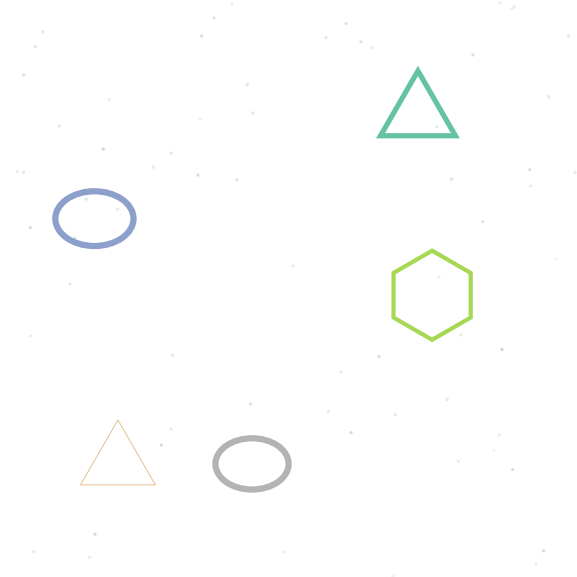[{"shape": "triangle", "thickness": 2.5, "radius": 0.37, "center": [0.724, 0.801]}, {"shape": "oval", "thickness": 3, "radius": 0.34, "center": [0.164, 0.621]}, {"shape": "hexagon", "thickness": 2, "radius": 0.39, "center": [0.748, 0.488]}, {"shape": "triangle", "thickness": 0.5, "radius": 0.37, "center": [0.204, 0.197]}, {"shape": "oval", "thickness": 3, "radius": 0.32, "center": [0.436, 0.196]}]